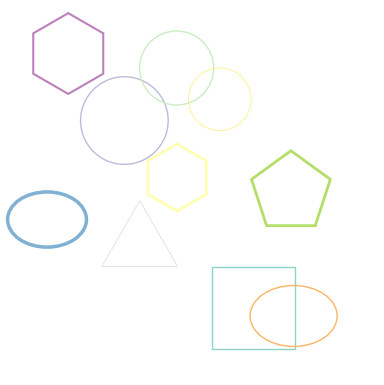[{"shape": "square", "thickness": 1, "radius": 0.53, "center": [0.659, 0.2]}, {"shape": "hexagon", "thickness": 2, "radius": 0.44, "center": [0.46, 0.539]}, {"shape": "circle", "thickness": 1, "radius": 0.57, "center": [0.323, 0.687]}, {"shape": "oval", "thickness": 2.5, "radius": 0.51, "center": [0.122, 0.43]}, {"shape": "oval", "thickness": 1, "radius": 0.57, "center": [0.763, 0.179]}, {"shape": "pentagon", "thickness": 2, "radius": 0.54, "center": [0.756, 0.501]}, {"shape": "triangle", "thickness": 0.5, "radius": 0.57, "center": [0.363, 0.365]}, {"shape": "hexagon", "thickness": 1.5, "radius": 0.52, "center": [0.177, 0.861]}, {"shape": "circle", "thickness": 1, "radius": 0.48, "center": [0.459, 0.823]}, {"shape": "circle", "thickness": 0.5, "radius": 0.41, "center": [0.571, 0.742]}]